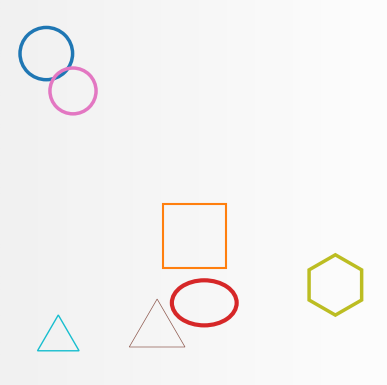[{"shape": "circle", "thickness": 2.5, "radius": 0.34, "center": [0.119, 0.861]}, {"shape": "square", "thickness": 1.5, "radius": 0.41, "center": [0.502, 0.387]}, {"shape": "oval", "thickness": 3, "radius": 0.42, "center": [0.527, 0.213]}, {"shape": "triangle", "thickness": 0.5, "radius": 0.42, "center": [0.405, 0.14]}, {"shape": "circle", "thickness": 2.5, "radius": 0.3, "center": [0.188, 0.764]}, {"shape": "hexagon", "thickness": 2.5, "radius": 0.39, "center": [0.865, 0.26]}, {"shape": "triangle", "thickness": 1, "radius": 0.31, "center": [0.15, 0.12]}]